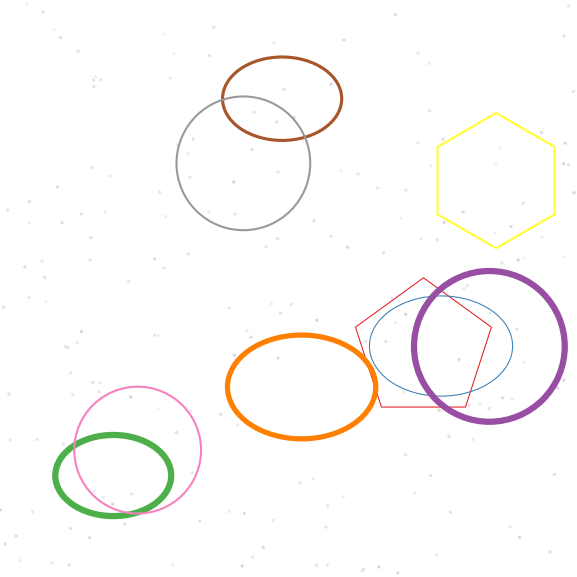[{"shape": "pentagon", "thickness": 0.5, "radius": 0.62, "center": [0.733, 0.394]}, {"shape": "oval", "thickness": 0.5, "radius": 0.62, "center": [0.764, 0.4]}, {"shape": "oval", "thickness": 3, "radius": 0.5, "center": [0.196, 0.176]}, {"shape": "circle", "thickness": 3, "radius": 0.65, "center": [0.847, 0.399]}, {"shape": "oval", "thickness": 2.5, "radius": 0.64, "center": [0.522, 0.329]}, {"shape": "hexagon", "thickness": 1, "radius": 0.59, "center": [0.859, 0.686]}, {"shape": "oval", "thickness": 1.5, "radius": 0.52, "center": [0.489, 0.828]}, {"shape": "circle", "thickness": 1, "radius": 0.55, "center": [0.238, 0.22]}, {"shape": "circle", "thickness": 1, "radius": 0.58, "center": [0.421, 0.716]}]